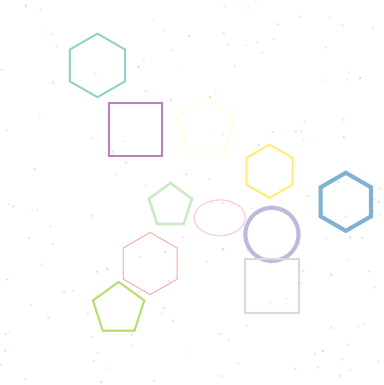[{"shape": "hexagon", "thickness": 1.5, "radius": 0.41, "center": [0.253, 0.83]}, {"shape": "pentagon", "thickness": 0.5, "radius": 0.4, "center": [0.535, 0.67]}, {"shape": "circle", "thickness": 3, "radius": 0.35, "center": [0.706, 0.391]}, {"shape": "hexagon", "thickness": 0.5, "radius": 0.4, "center": [0.39, 0.315]}, {"shape": "hexagon", "thickness": 3, "radius": 0.38, "center": [0.898, 0.476]}, {"shape": "pentagon", "thickness": 1.5, "radius": 0.35, "center": [0.308, 0.198]}, {"shape": "oval", "thickness": 1, "radius": 0.33, "center": [0.571, 0.434]}, {"shape": "square", "thickness": 1.5, "radius": 0.35, "center": [0.707, 0.257]}, {"shape": "square", "thickness": 1.5, "radius": 0.34, "center": [0.351, 0.664]}, {"shape": "pentagon", "thickness": 2, "radius": 0.29, "center": [0.443, 0.466]}, {"shape": "hexagon", "thickness": 1.5, "radius": 0.35, "center": [0.7, 0.555]}]